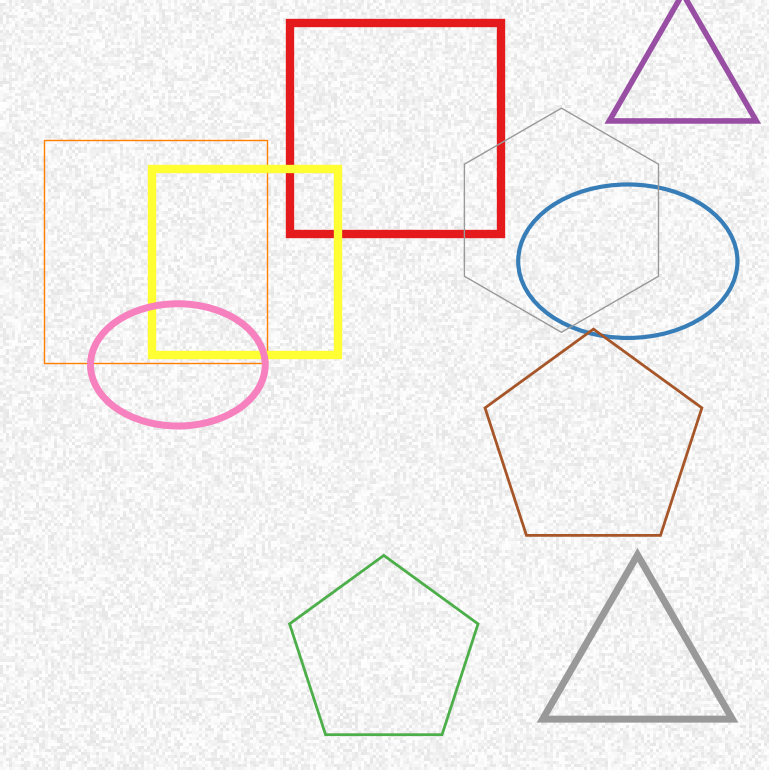[{"shape": "square", "thickness": 3, "radius": 0.68, "center": [0.513, 0.833]}, {"shape": "oval", "thickness": 1.5, "radius": 0.71, "center": [0.815, 0.661]}, {"shape": "pentagon", "thickness": 1, "radius": 0.64, "center": [0.498, 0.15]}, {"shape": "triangle", "thickness": 2, "radius": 0.55, "center": [0.887, 0.898]}, {"shape": "square", "thickness": 0.5, "radius": 0.72, "center": [0.202, 0.673]}, {"shape": "square", "thickness": 3, "radius": 0.6, "center": [0.318, 0.66]}, {"shape": "pentagon", "thickness": 1, "radius": 0.74, "center": [0.771, 0.425]}, {"shape": "oval", "thickness": 2.5, "radius": 0.57, "center": [0.231, 0.526]}, {"shape": "hexagon", "thickness": 0.5, "radius": 0.73, "center": [0.729, 0.714]}, {"shape": "triangle", "thickness": 2.5, "radius": 0.71, "center": [0.828, 0.137]}]